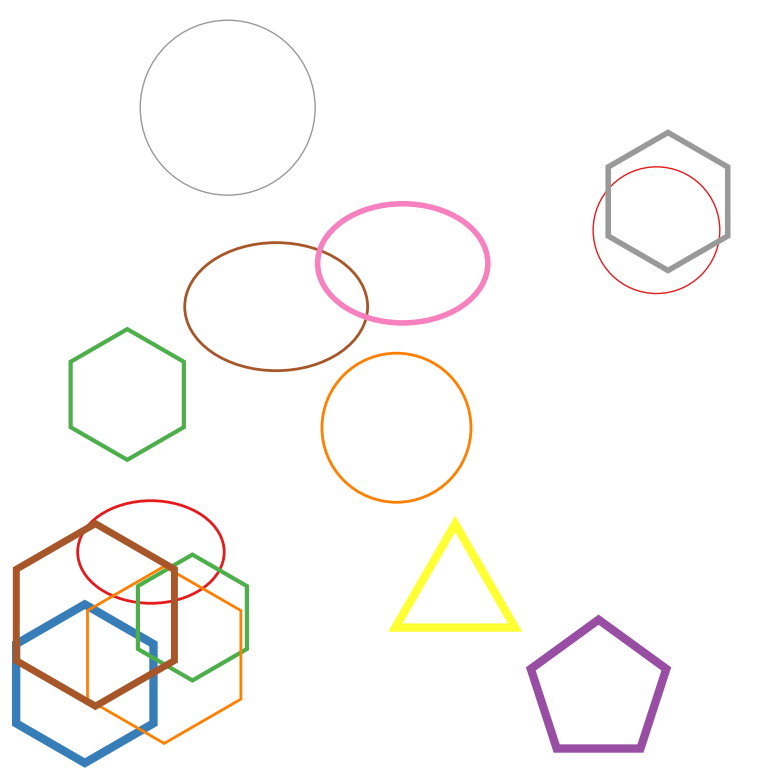[{"shape": "circle", "thickness": 0.5, "radius": 0.41, "center": [0.853, 0.701]}, {"shape": "oval", "thickness": 1, "radius": 0.48, "center": [0.196, 0.283]}, {"shape": "hexagon", "thickness": 3, "radius": 0.51, "center": [0.11, 0.112]}, {"shape": "hexagon", "thickness": 1.5, "radius": 0.41, "center": [0.25, 0.198]}, {"shape": "hexagon", "thickness": 1.5, "radius": 0.42, "center": [0.165, 0.488]}, {"shape": "pentagon", "thickness": 3, "radius": 0.46, "center": [0.777, 0.103]}, {"shape": "circle", "thickness": 1, "radius": 0.48, "center": [0.515, 0.445]}, {"shape": "hexagon", "thickness": 1, "radius": 0.57, "center": [0.213, 0.15]}, {"shape": "triangle", "thickness": 3, "radius": 0.45, "center": [0.591, 0.23]}, {"shape": "hexagon", "thickness": 2.5, "radius": 0.59, "center": [0.124, 0.201]}, {"shape": "oval", "thickness": 1, "radius": 0.59, "center": [0.359, 0.602]}, {"shape": "oval", "thickness": 2, "radius": 0.55, "center": [0.523, 0.658]}, {"shape": "hexagon", "thickness": 2, "radius": 0.45, "center": [0.867, 0.738]}, {"shape": "circle", "thickness": 0.5, "radius": 0.57, "center": [0.296, 0.86]}]